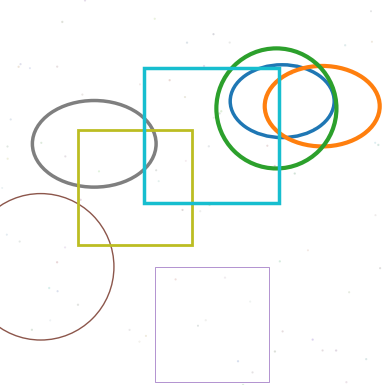[{"shape": "oval", "thickness": 2.5, "radius": 0.68, "center": [0.733, 0.737]}, {"shape": "oval", "thickness": 3, "radius": 0.75, "center": [0.837, 0.724]}, {"shape": "circle", "thickness": 3, "radius": 0.78, "center": [0.718, 0.718]}, {"shape": "square", "thickness": 0.5, "radius": 0.74, "center": [0.55, 0.157]}, {"shape": "circle", "thickness": 1, "radius": 0.95, "center": [0.106, 0.307]}, {"shape": "oval", "thickness": 2.5, "radius": 0.8, "center": [0.245, 0.626]}, {"shape": "square", "thickness": 2, "radius": 0.74, "center": [0.35, 0.513]}, {"shape": "square", "thickness": 2.5, "radius": 0.87, "center": [0.549, 0.648]}]